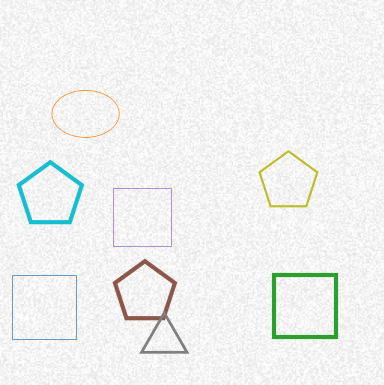[{"shape": "square", "thickness": 0.5, "radius": 0.41, "center": [0.114, 0.203]}, {"shape": "oval", "thickness": 0.5, "radius": 0.44, "center": [0.222, 0.704]}, {"shape": "square", "thickness": 3, "radius": 0.4, "center": [0.793, 0.206]}, {"shape": "square", "thickness": 0.5, "radius": 0.38, "center": [0.369, 0.435]}, {"shape": "pentagon", "thickness": 3, "radius": 0.41, "center": [0.376, 0.24]}, {"shape": "triangle", "thickness": 2, "radius": 0.34, "center": [0.427, 0.119]}, {"shape": "pentagon", "thickness": 1.5, "radius": 0.39, "center": [0.749, 0.528]}, {"shape": "pentagon", "thickness": 3, "radius": 0.43, "center": [0.131, 0.493]}]